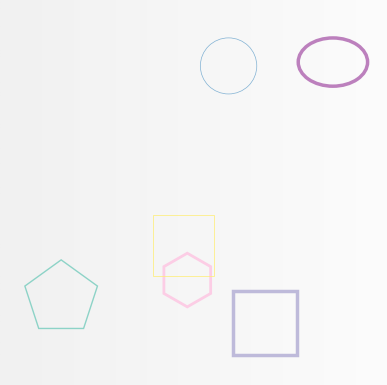[{"shape": "pentagon", "thickness": 1, "radius": 0.49, "center": [0.158, 0.227]}, {"shape": "square", "thickness": 2.5, "radius": 0.42, "center": [0.684, 0.161]}, {"shape": "circle", "thickness": 0.5, "radius": 0.36, "center": [0.59, 0.829]}, {"shape": "hexagon", "thickness": 2, "radius": 0.35, "center": [0.483, 0.273]}, {"shape": "oval", "thickness": 2.5, "radius": 0.45, "center": [0.859, 0.839]}, {"shape": "square", "thickness": 0.5, "radius": 0.4, "center": [0.474, 0.361]}]